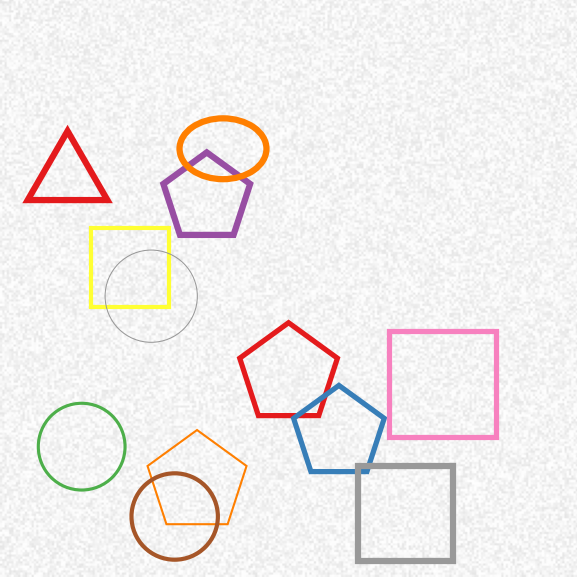[{"shape": "pentagon", "thickness": 2.5, "radius": 0.44, "center": [0.5, 0.351]}, {"shape": "triangle", "thickness": 3, "radius": 0.4, "center": [0.117, 0.693]}, {"shape": "pentagon", "thickness": 2.5, "radius": 0.41, "center": [0.587, 0.249]}, {"shape": "circle", "thickness": 1.5, "radius": 0.38, "center": [0.141, 0.226]}, {"shape": "pentagon", "thickness": 3, "radius": 0.39, "center": [0.358, 0.656]}, {"shape": "pentagon", "thickness": 1, "radius": 0.45, "center": [0.341, 0.164]}, {"shape": "oval", "thickness": 3, "radius": 0.38, "center": [0.386, 0.742]}, {"shape": "square", "thickness": 2, "radius": 0.34, "center": [0.225, 0.536]}, {"shape": "circle", "thickness": 2, "radius": 0.37, "center": [0.302, 0.105]}, {"shape": "square", "thickness": 2.5, "radius": 0.46, "center": [0.766, 0.334]}, {"shape": "circle", "thickness": 0.5, "radius": 0.4, "center": [0.262, 0.486]}, {"shape": "square", "thickness": 3, "radius": 0.41, "center": [0.702, 0.11]}]